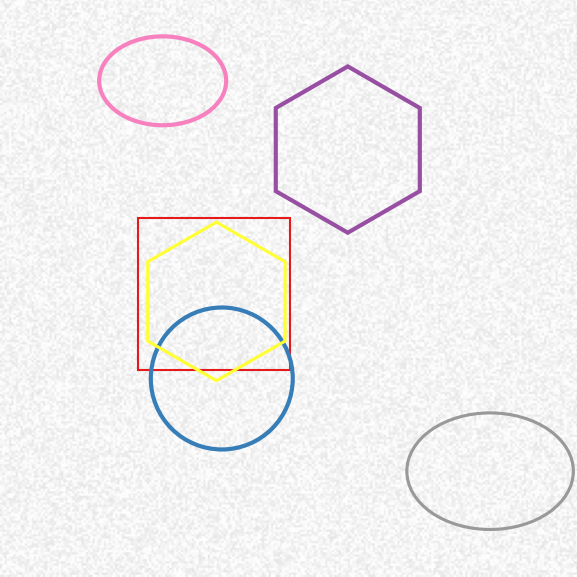[{"shape": "square", "thickness": 1, "radius": 0.66, "center": [0.37, 0.491]}, {"shape": "circle", "thickness": 2, "radius": 0.61, "center": [0.384, 0.344]}, {"shape": "hexagon", "thickness": 2, "radius": 0.72, "center": [0.602, 0.74]}, {"shape": "hexagon", "thickness": 1.5, "radius": 0.69, "center": [0.375, 0.477]}, {"shape": "oval", "thickness": 2, "radius": 0.55, "center": [0.282, 0.859]}, {"shape": "oval", "thickness": 1.5, "radius": 0.72, "center": [0.849, 0.183]}]